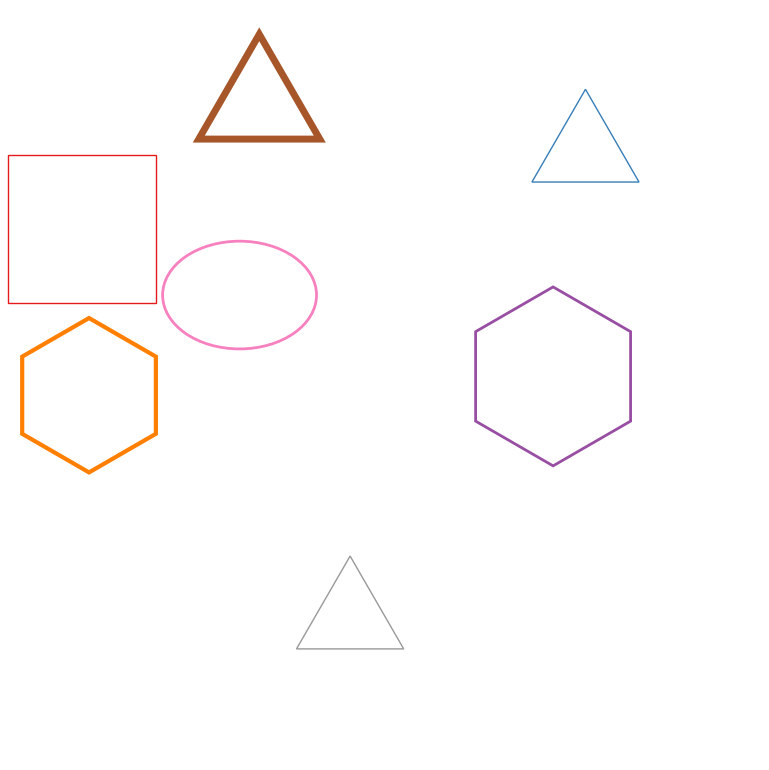[{"shape": "square", "thickness": 0.5, "radius": 0.48, "center": [0.107, 0.703]}, {"shape": "triangle", "thickness": 0.5, "radius": 0.4, "center": [0.76, 0.804]}, {"shape": "hexagon", "thickness": 1, "radius": 0.58, "center": [0.718, 0.511]}, {"shape": "hexagon", "thickness": 1.5, "radius": 0.5, "center": [0.116, 0.487]}, {"shape": "triangle", "thickness": 2.5, "radius": 0.45, "center": [0.337, 0.865]}, {"shape": "oval", "thickness": 1, "radius": 0.5, "center": [0.311, 0.617]}, {"shape": "triangle", "thickness": 0.5, "radius": 0.4, "center": [0.455, 0.197]}]